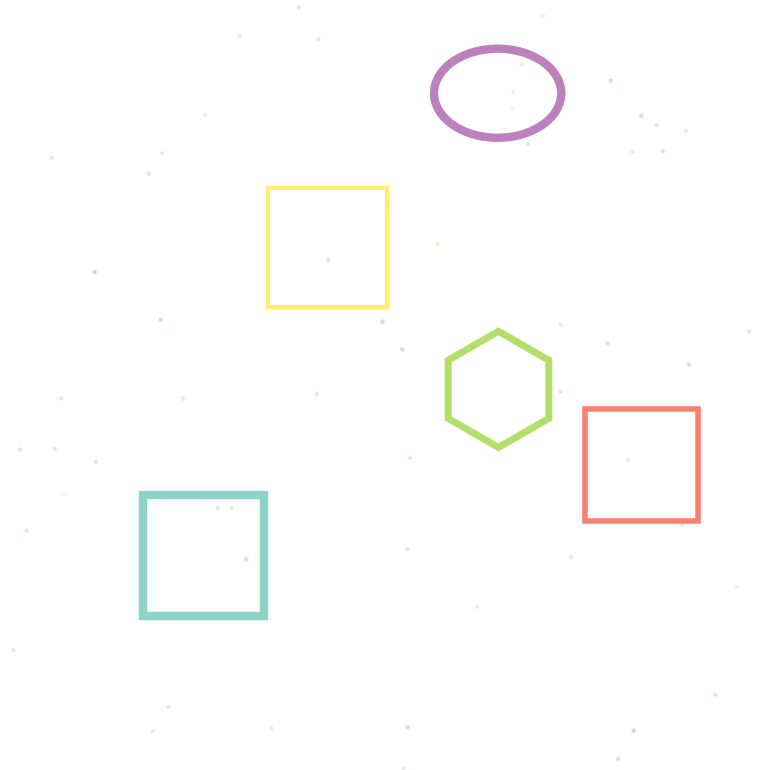[{"shape": "square", "thickness": 3, "radius": 0.39, "center": [0.264, 0.279]}, {"shape": "square", "thickness": 2, "radius": 0.37, "center": [0.833, 0.396]}, {"shape": "hexagon", "thickness": 2.5, "radius": 0.38, "center": [0.647, 0.494]}, {"shape": "oval", "thickness": 3, "radius": 0.41, "center": [0.646, 0.879]}, {"shape": "square", "thickness": 1.5, "radius": 0.39, "center": [0.425, 0.678]}]